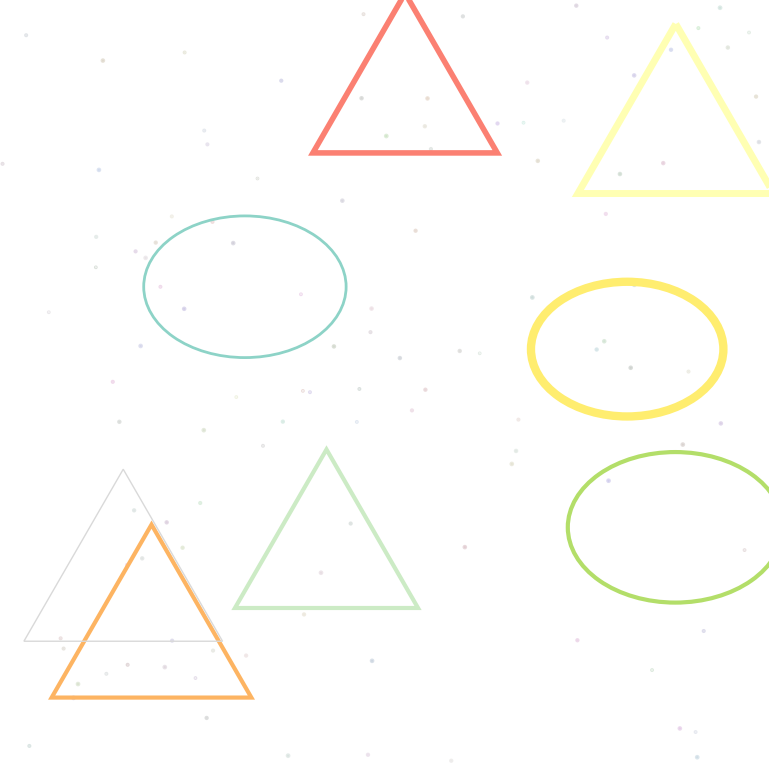[{"shape": "oval", "thickness": 1, "radius": 0.66, "center": [0.318, 0.628]}, {"shape": "triangle", "thickness": 2.5, "radius": 0.73, "center": [0.878, 0.822]}, {"shape": "triangle", "thickness": 2, "radius": 0.69, "center": [0.526, 0.871]}, {"shape": "triangle", "thickness": 1.5, "radius": 0.75, "center": [0.197, 0.169]}, {"shape": "oval", "thickness": 1.5, "radius": 0.7, "center": [0.877, 0.315]}, {"shape": "triangle", "thickness": 0.5, "radius": 0.74, "center": [0.16, 0.242]}, {"shape": "triangle", "thickness": 1.5, "radius": 0.69, "center": [0.424, 0.279]}, {"shape": "oval", "thickness": 3, "radius": 0.62, "center": [0.815, 0.547]}]